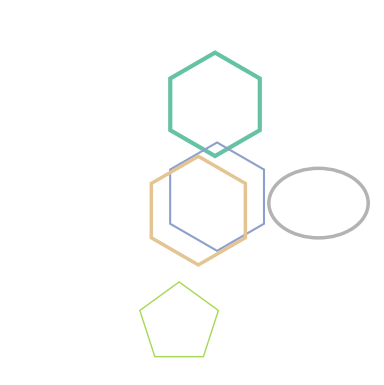[{"shape": "hexagon", "thickness": 3, "radius": 0.67, "center": [0.559, 0.729]}, {"shape": "hexagon", "thickness": 1.5, "radius": 0.7, "center": [0.564, 0.489]}, {"shape": "pentagon", "thickness": 1, "radius": 0.54, "center": [0.465, 0.16]}, {"shape": "hexagon", "thickness": 2.5, "radius": 0.71, "center": [0.515, 0.453]}, {"shape": "oval", "thickness": 2.5, "radius": 0.65, "center": [0.827, 0.472]}]